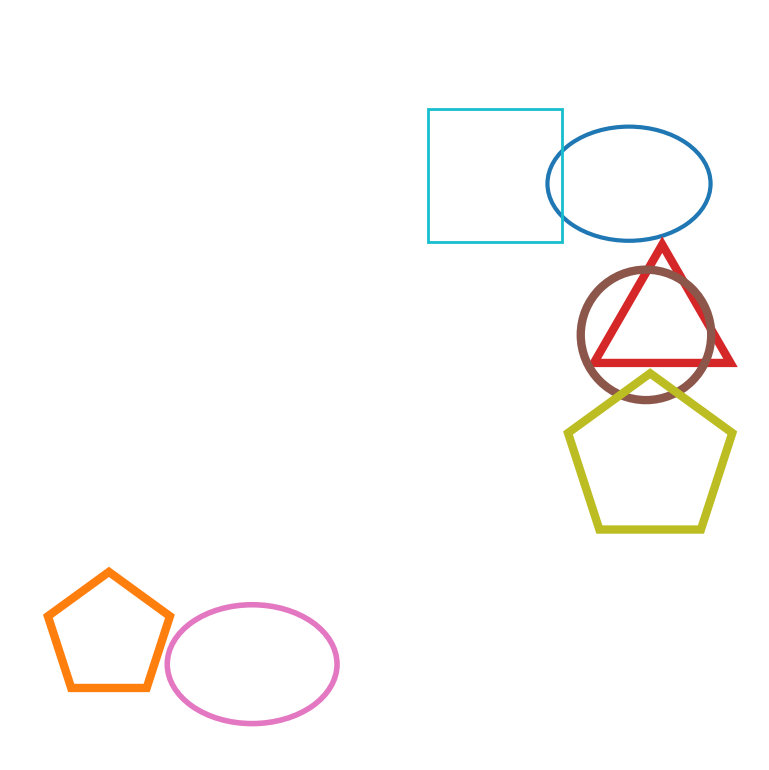[{"shape": "oval", "thickness": 1.5, "radius": 0.53, "center": [0.817, 0.761]}, {"shape": "pentagon", "thickness": 3, "radius": 0.42, "center": [0.141, 0.174]}, {"shape": "triangle", "thickness": 3, "radius": 0.51, "center": [0.86, 0.58]}, {"shape": "circle", "thickness": 3, "radius": 0.42, "center": [0.839, 0.565]}, {"shape": "oval", "thickness": 2, "radius": 0.55, "center": [0.327, 0.137]}, {"shape": "pentagon", "thickness": 3, "radius": 0.56, "center": [0.844, 0.403]}, {"shape": "square", "thickness": 1, "radius": 0.43, "center": [0.643, 0.772]}]